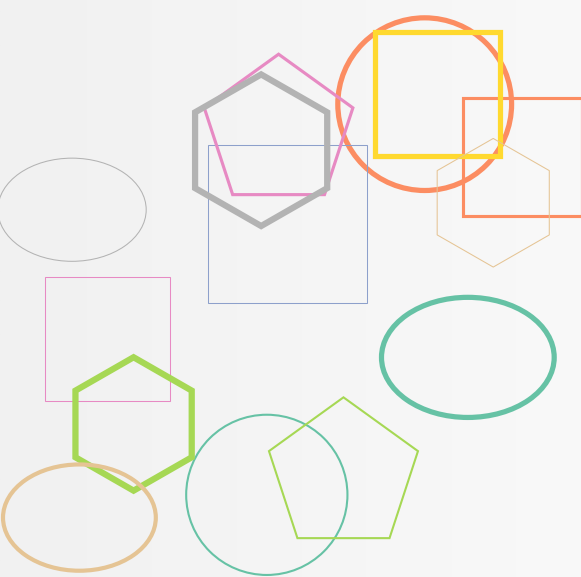[{"shape": "circle", "thickness": 1, "radius": 0.69, "center": [0.459, 0.142]}, {"shape": "oval", "thickness": 2.5, "radius": 0.74, "center": [0.805, 0.38]}, {"shape": "square", "thickness": 1.5, "radius": 0.51, "center": [0.899, 0.727]}, {"shape": "circle", "thickness": 2.5, "radius": 0.75, "center": [0.731, 0.819]}, {"shape": "square", "thickness": 0.5, "radius": 0.68, "center": [0.494, 0.612]}, {"shape": "square", "thickness": 0.5, "radius": 0.53, "center": [0.185, 0.412]}, {"shape": "pentagon", "thickness": 1.5, "radius": 0.67, "center": [0.479, 0.771]}, {"shape": "pentagon", "thickness": 1, "radius": 0.67, "center": [0.591, 0.176]}, {"shape": "hexagon", "thickness": 3, "radius": 0.58, "center": [0.23, 0.265]}, {"shape": "square", "thickness": 2.5, "radius": 0.53, "center": [0.753, 0.837]}, {"shape": "hexagon", "thickness": 0.5, "radius": 0.56, "center": [0.849, 0.648]}, {"shape": "oval", "thickness": 2, "radius": 0.66, "center": [0.137, 0.103]}, {"shape": "oval", "thickness": 0.5, "radius": 0.64, "center": [0.124, 0.636]}, {"shape": "hexagon", "thickness": 3, "radius": 0.66, "center": [0.449, 0.739]}]